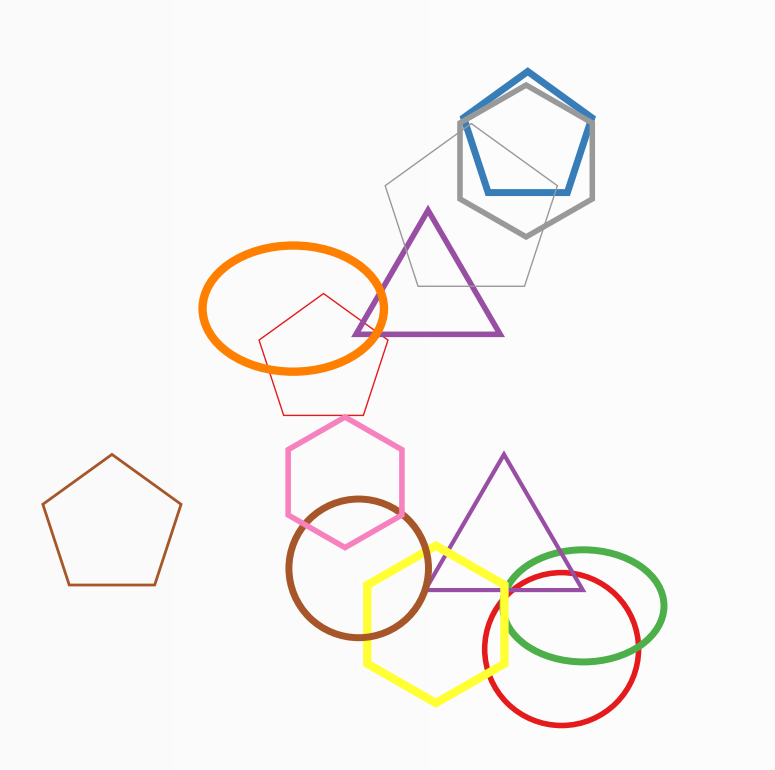[{"shape": "pentagon", "thickness": 0.5, "radius": 0.44, "center": [0.417, 0.531]}, {"shape": "circle", "thickness": 2, "radius": 0.5, "center": [0.725, 0.157]}, {"shape": "pentagon", "thickness": 2.5, "radius": 0.43, "center": [0.681, 0.82]}, {"shape": "oval", "thickness": 2.5, "radius": 0.52, "center": [0.753, 0.213]}, {"shape": "triangle", "thickness": 2, "radius": 0.54, "center": [0.552, 0.62]}, {"shape": "triangle", "thickness": 1.5, "radius": 0.59, "center": [0.65, 0.292]}, {"shape": "oval", "thickness": 3, "radius": 0.59, "center": [0.378, 0.599]}, {"shape": "hexagon", "thickness": 3, "radius": 0.51, "center": [0.562, 0.189]}, {"shape": "pentagon", "thickness": 1, "radius": 0.47, "center": [0.144, 0.316]}, {"shape": "circle", "thickness": 2.5, "radius": 0.45, "center": [0.463, 0.262]}, {"shape": "hexagon", "thickness": 2, "radius": 0.42, "center": [0.445, 0.374]}, {"shape": "pentagon", "thickness": 0.5, "radius": 0.58, "center": [0.608, 0.723]}, {"shape": "hexagon", "thickness": 2, "radius": 0.49, "center": [0.679, 0.791]}]